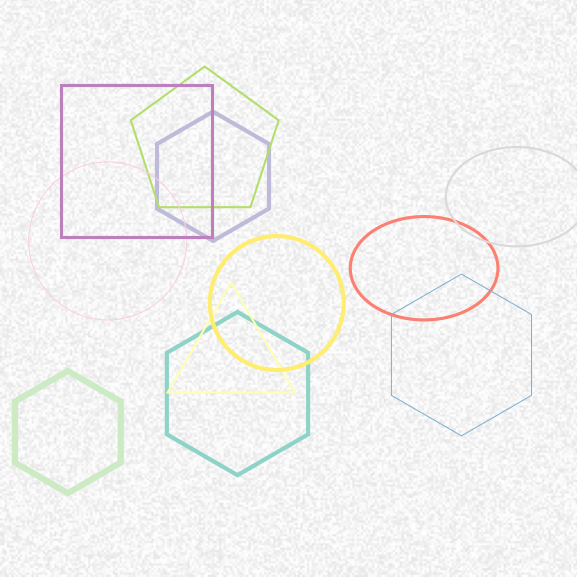[{"shape": "hexagon", "thickness": 2, "radius": 0.71, "center": [0.411, 0.318]}, {"shape": "triangle", "thickness": 1, "radius": 0.63, "center": [0.4, 0.383]}, {"shape": "hexagon", "thickness": 2, "radius": 0.56, "center": [0.369, 0.694]}, {"shape": "oval", "thickness": 1.5, "radius": 0.64, "center": [0.734, 0.535]}, {"shape": "hexagon", "thickness": 0.5, "radius": 0.7, "center": [0.799, 0.384]}, {"shape": "pentagon", "thickness": 1, "radius": 0.67, "center": [0.355, 0.749]}, {"shape": "circle", "thickness": 0.5, "radius": 0.68, "center": [0.187, 0.582]}, {"shape": "oval", "thickness": 1, "radius": 0.61, "center": [0.895, 0.659]}, {"shape": "square", "thickness": 1.5, "radius": 0.66, "center": [0.236, 0.721]}, {"shape": "hexagon", "thickness": 3, "radius": 0.53, "center": [0.117, 0.251]}, {"shape": "circle", "thickness": 2, "radius": 0.58, "center": [0.479, 0.474]}]